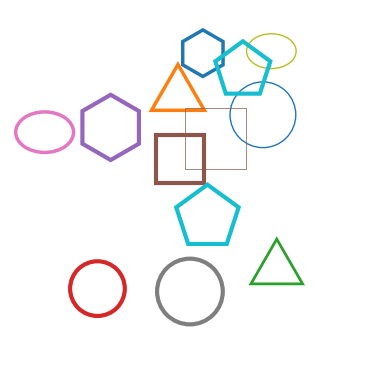[{"shape": "circle", "thickness": 1, "radius": 0.43, "center": [0.683, 0.702]}, {"shape": "hexagon", "thickness": 2.5, "radius": 0.3, "center": [0.527, 0.862]}, {"shape": "triangle", "thickness": 2.5, "radius": 0.4, "center": [0.462, 0.753]}, {"shape": "triangle", "thickness": 2, "radius": 0.39, "center": [0.719, 0.301]}, {"shape": "circle", "thickness": 3, "radius": 0.36, "center": [0.253, 0.25]}, {"shape": "hexagon", "thickness": 3, "radius": 0.42, "center": [0.287, 0.669]}, {"shape": "square", "thickness": 0.5, "radius": 0.4, "center": [0.56, 0.641]}, {"shape": "square", "thickness": 3, "radius": 0.31, "center": [0.467, 0.587]}, {"shape": "oval", "thickness": 2.5, "radius": 0.38, "center": [0.116, 0.657]}, {"shape": "circle", "thickness": 3, "radius": 0.43, "center": [0.493, 0.243]}, {"shape": "oval", "thickness": 1, "radius": 0.32, "center": [0.705, 0.867]}, {"shape": "pentagon", "thickness": 3, "radius": 0.43, "center": [0.539, 0.435]}, {"shape": "pentagon", "thickness": 3, "radius": 0.38, "center": [0.631, 0.818]}]